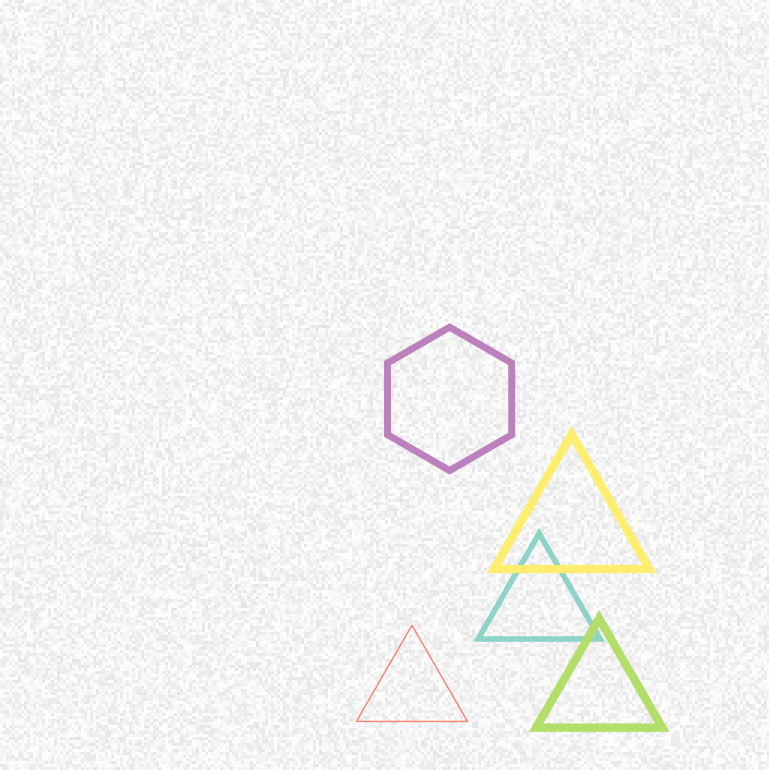[{"shape": "triangle", "thickness": 2, "radius": 0.46, "center": [0.7, 0.216]}, {"shape": "triangle", "thickness": 0.5, "radius": 0.42, "center": [0.535, 0.105]}, {"shape": "triangle", "thickness": 3, "radius": 0.47, "center": [0.778, 0.102]}, {"shape": "hexagon", "thickness": 2.5, "radius": 0.47, "center": [0.584, 0.482]}, {"shape": "triangle", "thickness": 3, "radius": 0.58, "center": [0.742, 0.319]}]